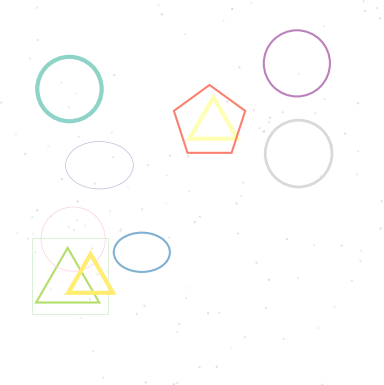[{"shape": "circle", "thickness": 3, "radius": 0.42, "center": [0.18, 0.769]}, {"shape": "triangle", "thickness": 3, "radius": 0.36, "center": [0.555, 0.676]}, {"shape": "oval", "thickness": 0.5, "radius": 0.44, "center": [0.258, 0.571]}, {"shape": "pentagon", "thickness": 1.5, "radius": 0.49, "center": [0.544, 0.682]}, {"shape": "oval", "thickness": 1.5, "radius": 0.36, "center": [0.368, 0.345]}, {"shape": "triangle", "thickness": 1.5, "radius": 0.47, "center": [0.176, 0.262]}, {"shape": "circle", "thickness": 0.5, "radius": 0.42, "center": [0.19, 0.379]}, {"shape": "circle", "thickness": 2, "radius": 0.43, "center": [0.776, 0.601]}, {"shape": "circle", "thickness": 1.5, "radius": 0.43, "center": [0.771, 0.835]}, {"shape": "square", "thickness": 0.5, "radius": 0.49, "center": [0.182, 0.283]}, {"shape": "triangle", "thickness": 3, "radius": 0.33, "center": [0.235, 0.273]}]